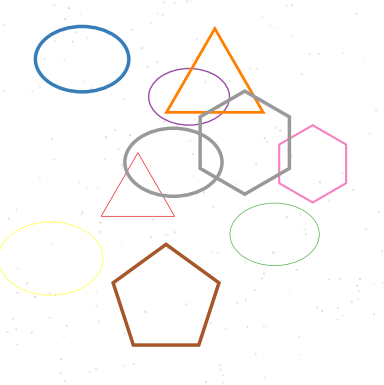[{"shape": "triangle", "thickness": 0.5, "radius": 0.55, "center": [0.358, 0.493]}, {"shape": "oval", "thickness": 2.5, "radius": 0.61, "center": [0.213, 0.846]}, {"shape": "oval", "thickness": 0.5, "radius": 0.58, "center": [0.713, 0.391]}, {"shape": "oval", "thickness": 1, "radius": 0.52, "center": [0.491, 0.749]}, {"shape": "triangle", "thickness": 2, "radius": 0.72, "center": [0.558, 0.781]}, {"shape": "oval", "thickness": 0.5, "radius": 0.68, "center": [0.132, 0.328]}, {"shape": "pentagon", "thickness": 2.5, "radius": 0.72, "center": [0.431, 0.221]}, {"shape": "hexagon", "thickness": 1.5, "radius": 0.5, "center": [0.812, 0.574]}, {"shape": "oval", "thickness": 2.5, "radius": 0.63, "center": [0.451, 0.579]}, {"shape": "hexagon", "thickness": 2.5, "radius": 0.67, "center": [0.636, 0.629]}]